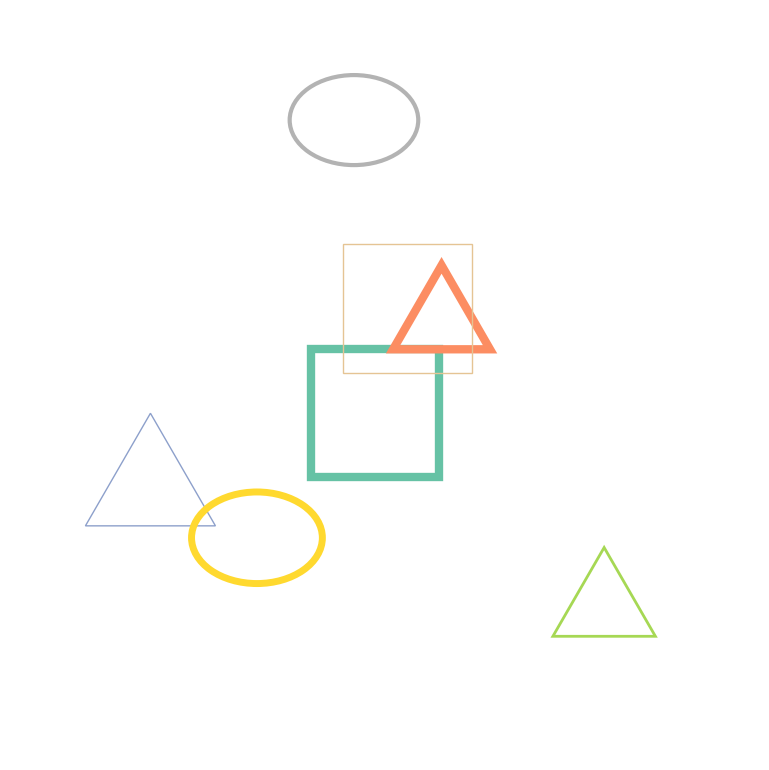[{"shape": "square", "thickness": 3, "radius": 0.42, "center": [0.487, 0.464]}, {"shape": "triangle", "thickness": 3, "radius": 0.36, "center": [0.573, 0.583]}, {"shape": "triangle", "thickness": 0.5, "radius": 0.49, "center": [0.195, 0.366]}, {"shape": "triangle", "thickness": 1, "radius": 0.38, "center": [0.785, 0.212]}, {"shape": "oval", "thickness": 2.5, "radius": 0.42, "center": [0.334, 0.302]}, {"shape": "square", "thickness": 0.5, "radius": 0.42, "center": [0.529, 0.599]}, {"shape": "oval", "thickness": 1.5, "radius": 0.42, "center": [0.46, 0.844]}]